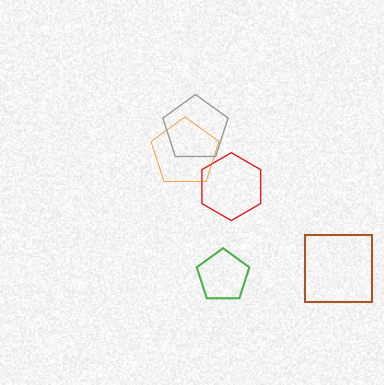[{"shape": "hexagon", "thickness": 1, "radius": 0.44, "center": [0.601, 0.515]}, {"shape": "pentagon", "thickness": 1.5, "radius": 0.36, "center": [0.579, 0.283]}, {"shape": "pentagon", "thickness": 0.5, "radius": 0.46, "center": [0.481, 0.604]}, {"shape": "square", "thickness": 1.5, "radius": 0.43, "center": [0.88, 0.302]}, {"shape": "pentagon", "thickness": 1, "radius": 0.45, "center": [0.508, 0.666]}]